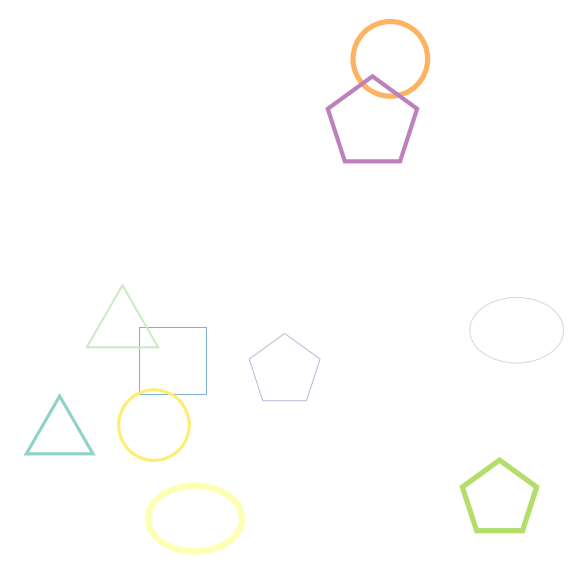[{"shape": "triangle", "thickness": 1.5, "radius": 0.33, "center": [0.103, 0.247]}, {"shape": "oval", "thickness": 3, "radius": 0.41, "center": [0.338, 0.101]}, {"shape": "pentagon", "thickness": 0.5, "radius": 0.32, "center": [0.493, 0.357]}, {"shape": "square", "thickness": 0.5, "radius": 0.29, "center": [0.299, 0.374]}, {"shape": "circle", "thickness": 2.5, "radius": 0.32, "center": [0.676, 0.897]}, {"shape": "pentagon", "thickness": 2.5, "radius": 0.34, "center": [0.865, 0.135]}, {"shape": "oval", "thickness": 0.5, "radius": 0.41, "center": [0.895, 0.427]}, {"shape": "pentagon", "thickness": 2, "radius": 0.41, "center": [0.645, 0.786]}, {"shape": "triangle", "thickness": 1, "radius": 0.36, "center": [0.212, 0.434]}, {"shape": "circle", "thickness": 1.5, "radius": 0.31, "center": [0.267, 0.263]}]